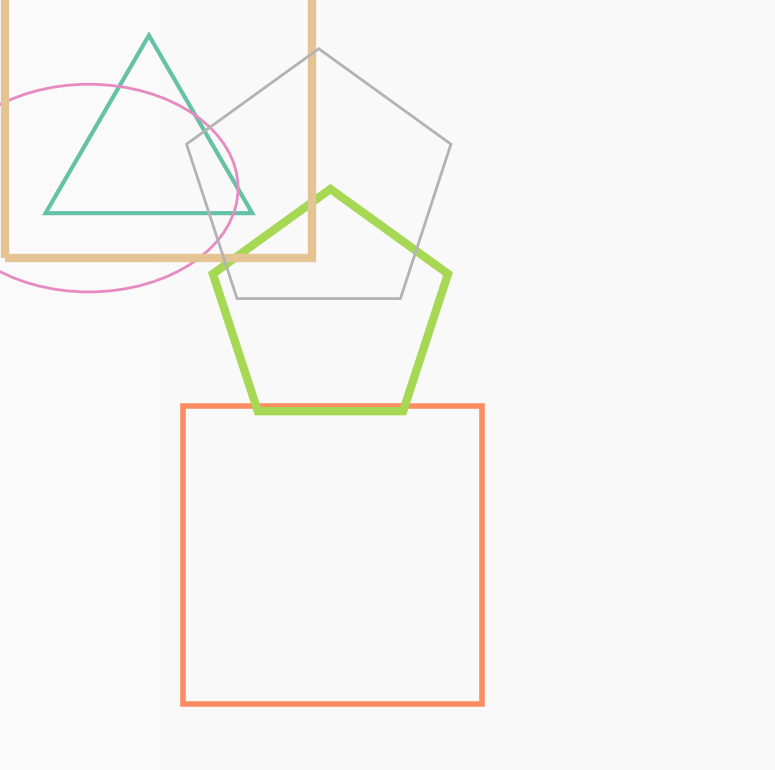[{"shape": "triangle", "thickness": 1.5, "radius": 0.77, "center": [0.192, 0.8]}, {"shape": "square", "thickness": 2, "radius": 0.97, "center": [0.429, 0.279]}, {"shape": "oval", "thickness": 1, "radius": 0.96, "center": [0.115, 0.756]}, {"shape": "pentagon", "thickness": 3, "radius": 0.8, "center": [0.426, 0.595]}, {"shape": "square", "thickness": 3, "radius": 0.99, "center": [0.204, 0.863]}, {"shape": "pentagon", "thickness": 1, "radius": 0.9, "center": [0.411, 0.757]}]